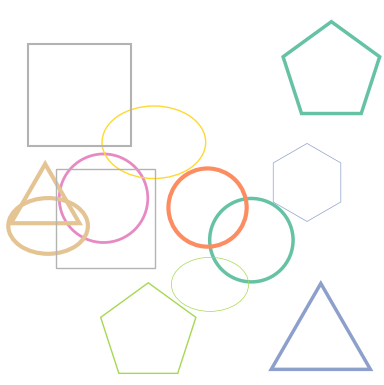[{"shape": "pentagon", "thickness": 2.5, "radius": 0.66, "center": [0.861, 0.812]}, {"shape": "circle", "thickness": 2.5, "radius": 0.54, "center": [0.653, 0.376]}, {"shape": "circle", "thickness": 3, "radius": 0.51, "center": [0.539, 0.461]}, {"shape": "triangle", "thickness": 2.5, "radius": 0.74, "center": [0.833, 0.115]}, {"shape": "hexagon", "thickness": 0.5, "radius": 0.51, "center": [0.797, 0.526]}, {"shape": "circle", "thickness": 2, "radius": 0.57, "center": [0.269, 0.485]}, {"shape": "pentagon", "thickness": 1, "radius": 0.65, "center": [0.385, 0.135]}, {"shape": "oval", "thickness": 0.5, "radius": 0.5, "center": [0.545, 0.261]}, {"shape": "oval", "thickness": 1, "radius": 0.67, "center": [0.4, 0.63]}, {"shape": "triangle", "thickness": 3, "radius": 0.51, "center": [0.117, 0.472]}, {"shape": "oval", "thickness": 3, "radius": 0.52, "center": [0.125, 0.413]}, {"shape": "square", "thickness": 1.5, "radius": 0.67, "center": [0.206, 0.753]}, {"shape": "square", "thickness": 1, "radius": 0.65, "center": [0.274, 0.432]}]